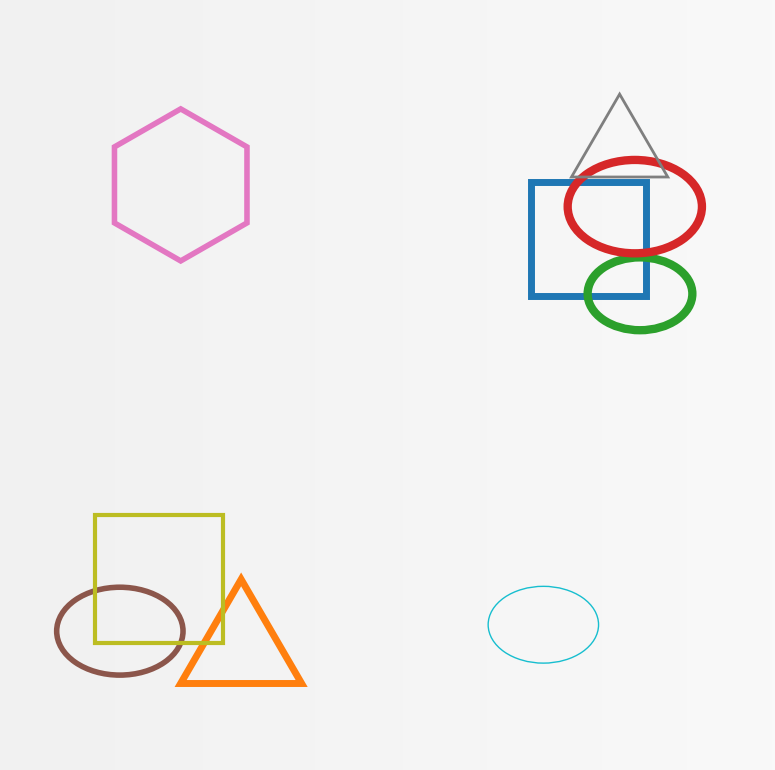[{"shape": "square", "thickness": 2.5, "radius": 0.37, "center": [0.76, 0.689]}, {"shape": "triangle", "thickness": 2.5, "radius": 0.45, "center": [0.311, 0.157]}, {"shape": "oval", "thickness": 3, "radius": 0.34, "center": [0.826, 0.618]}, {"shape": "oval", "thickness": 3, "radius": 0.43, "center": [0.819, 0.732]}, {"shape": "oval", "thickness": 2, "radius": 0.41, "center": [0.155, 0.18]}, {"shape": "hexagon", "thickness": 2, "radius": 0.49, "center": [0.233, 0.76]}, {"shape": "triangle", "thickness": 1, "radius": 0.36, "center": [0.8, 0.806]}, {"shape": "square", "thickness": 1.5, "radius": 0.41, "center": [0.205, 0.248]}, {"shape": "oval", "thickness": 0.5, "radius": 0.36, "center": [0.701, 0.189]}]